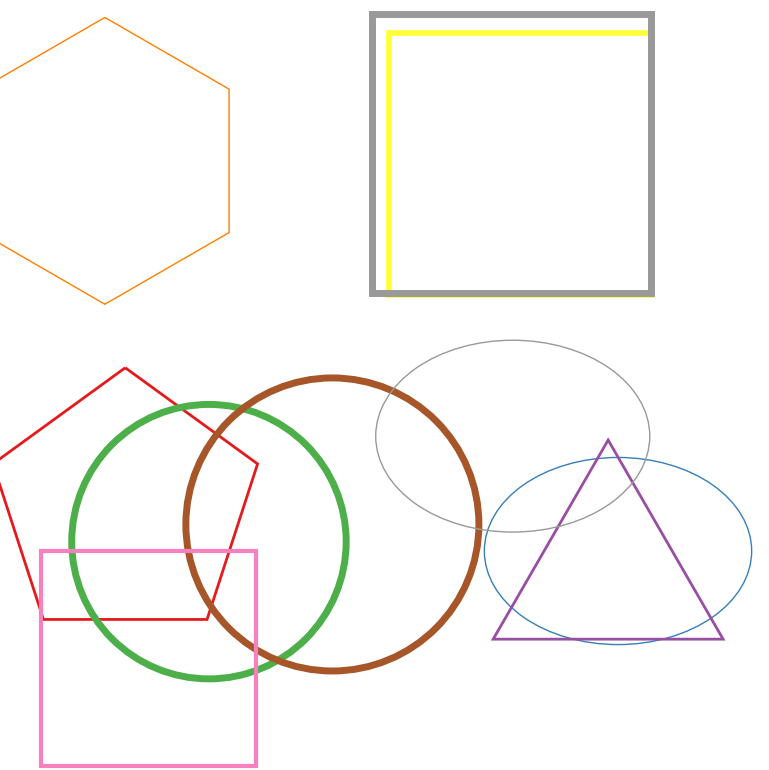[{"shape": "pentagon", "thickness": 1, "radius": 0.9, "center": [0.163, 0.342]}, {"shape": "oval", "thickness": 0.5, "radius": 0.87, "center": [0.803, 0.284]}, {"shape": "circle", "thickness": 2.5, "radius": 0.89, "center": [0.271, 0.297]}, {"shape": "triangle", "thickness": 1, "radius": 0.86, "center": [0.79, 0.256]}, {"shape": "hexagon", "thickness": 0.5, "radius": 0.93, "center": [0.136, 0.791]}, {"shape": "square", "thickness": 2, "radius": 0.85, "center": [0.675, 0.787]}, {"shape": "circle", "thickness": 2.5, "radius": 0.95, "center": [0.432, 0.319]}, {"shape": "square", "thickness": 1.5, "radius": 0.7, "center": [0.193, 0.145]}, {"shape": "oval", "thickness": 0.5, "radius": 0.89, "center": [0.666, 0.434]}, {"shape": "square", "thickness": 2.5, "radius": 0.91, "center": [0.664, 0.801]}]